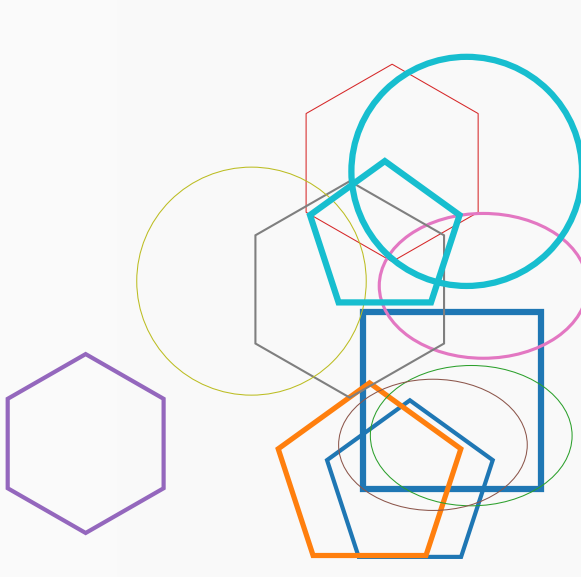[{"shape": "pentagon", "thickness": 2, "radius": 0.75, "center": [0.705, 0.156]}, {"shape": "square", "thickness": 3, "radius": 0.77, "center": [0.778, 0.305]}, {"shape": "pentagon", "thickness": 2.5, "radius": 0.83, "center": [0.636, 0.171]}, {"shape": "oval", "thickness": 0.5, "radius": 0.87, "center": [0.811, 0.245]}, {"shape": "hexagon", "thickness": 0.5, "radius": 0.85, "center": [0.675, 0.717]}, {"shape": "hexagon", "thickness": 2, "radius": 0.77, "center": [0.147, 0.231]}, {"shape": "oval", "thickness": 0.5, "radius": 0.81, "center": [0.745, 0.229]}, {"shape": "oval", "thickness": 1.5, "radius": 0.9, "center": [0.832, 0.504]}, {"shape": "hexagon", "thickness": 1, "radius": 0.94, "center": [0.602, 0.498]}, {"shape": "circle", "thickness": 0.5, "radius": 0.99, "center": [0.433, 0.512]}, {"shape": "pentagon", "thickness": 3, "radius": 0.68, "center": [0.662, 0.585]}, {"shape": "circle", "thickness": 3, "radius": 0.99, "center": [0.803, 0.702]}]